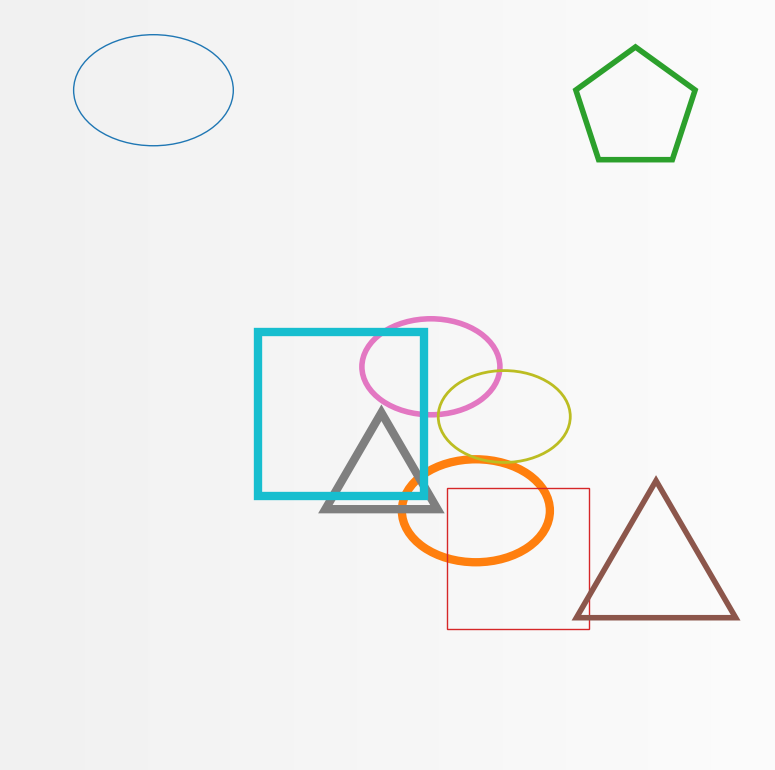[{"shape": "oval", "thickness": 0.5, "radius": 0.52, "center": [0.198, 0.883]}, {"shape": "oval", "thickness": 3, "radius": 0.48, "center": [0.614, 0.337]}, {"shape": "pentagon", "thickness": 2, "radius": 0.4, "center": [0.82, 0.858]}, {"shape": "square", "thickness": 0.5, "radius": 0.46, "center": [0.669, 0.274]}, {"shape": "triangle", "thickness": 2, "radius": 0.59, "center": [0.846, 0.257]}, {"shape": "oval", "thickness": 2, "radius": 0.45, "center": [0.556, 0.524]}, {"shape": "triangle", "thickness": 3, "radius": 0.42, "center": [0.492, 0.38]}, {"shape": "oval", "thickness": 1, "radius": 0.43, "center": [0.651, 0.459]}, {"shape": "square", "thickness": 3, "radius": 0.53, "center": [0.44, 0.462]}]